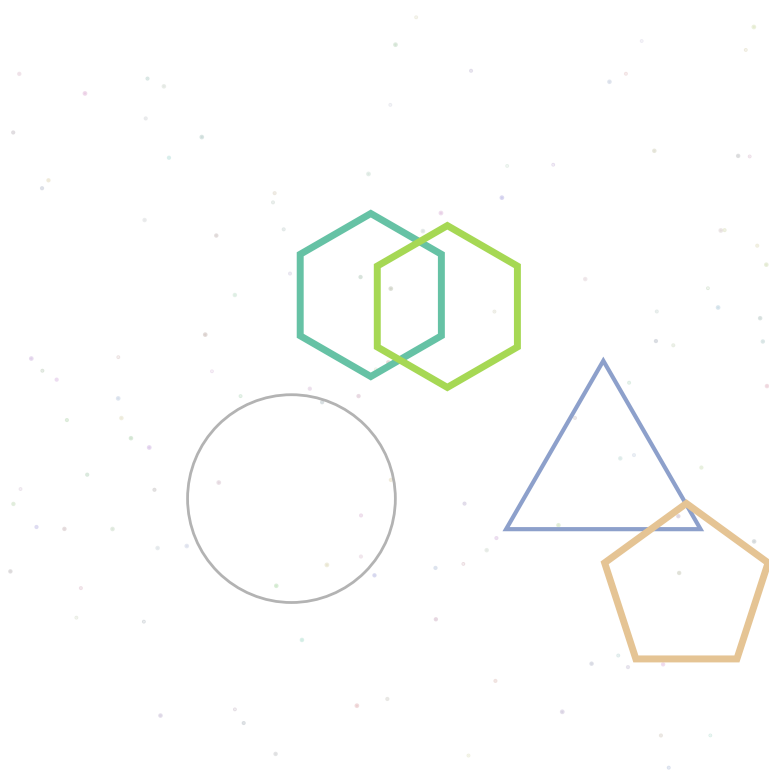[{"shape": "hexagon", "thickness": 2.5, "radius": 0.53, "center": [0.482, 0.617]}, {"shape": "triangle", "thickness": 1.5, "radius": 0.73, "center": [0.784, 0.386]}, {"shape": "hexagon", "thickness": 2.5, "radius": 0.53, "center": [0.581, 0.602]}, {"shape": "pentagon", "thickness": 2.5, "radius": 0.56, "center": [0.891, 0.235]}, {"shape": "circle", "thickness": 1, "radius": 0.67, "center": [0.379, 0.352]}]